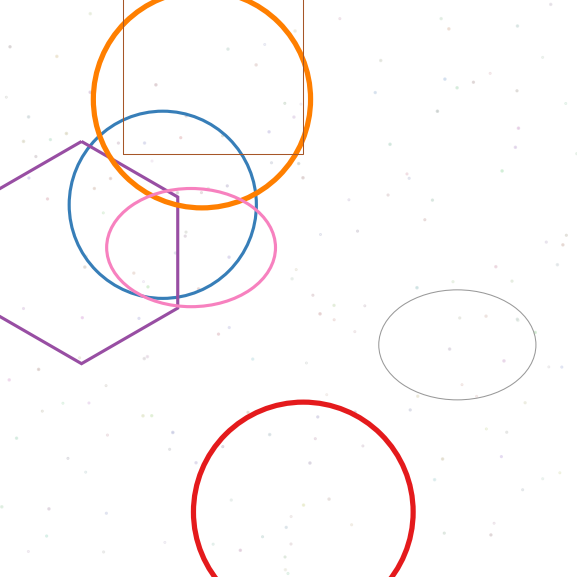[{"shape": "circle", "thickness": 2.5, "radius": 0.95, "center": [0.525, 0.113]}, {"shape": "circle", "thickness": 1.5, "radius": 0.81, "center": [0.282, 0.645]}, {"shape": "hexagon", "thickness": 1.5, "radius": 0.96, "center": [0.141, 0.562]}, {"shape": "circle", "thickness": 2.5, "radius": 0.94, "center": [0.35, 0.827]}, {"shape": "square", "thickness": 0.5, "radius": 0.78, "center": [0.369, 0.888]}, {"shape": "oval", "thickness": 1.5, "radius": 0.73, "center": [0.331, 0.57]}, {"shape": "oval", "thickness": 0.5, "radius": 0.68, "center": [0.792, 0.402]}]